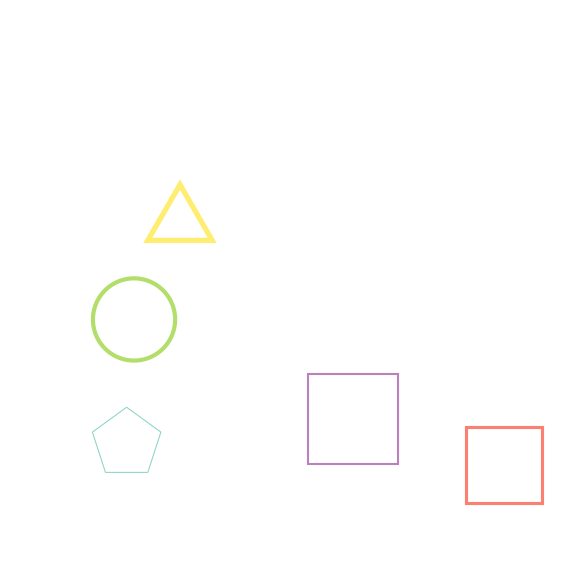[{"shape": "pentagon", "thickness": 0.5, "radius": 0.31, "center": [0.219, 0.232]}, {"shape": "square", "thickness": 1.5, "radius": 0.33, "center": [0.873, 0.194]}, {"shape": "circle", "thickness": 2, "radius": 0.36, "center": [0.232, 0.446]}, {"shape": "square", "thickness": 1, "radius": 0.39, "center": [0.611, 0.274]}, {"shape": "triangle", "thickness": 2.5, "radius": 0.32, "center": [0.312, 0.615]}]